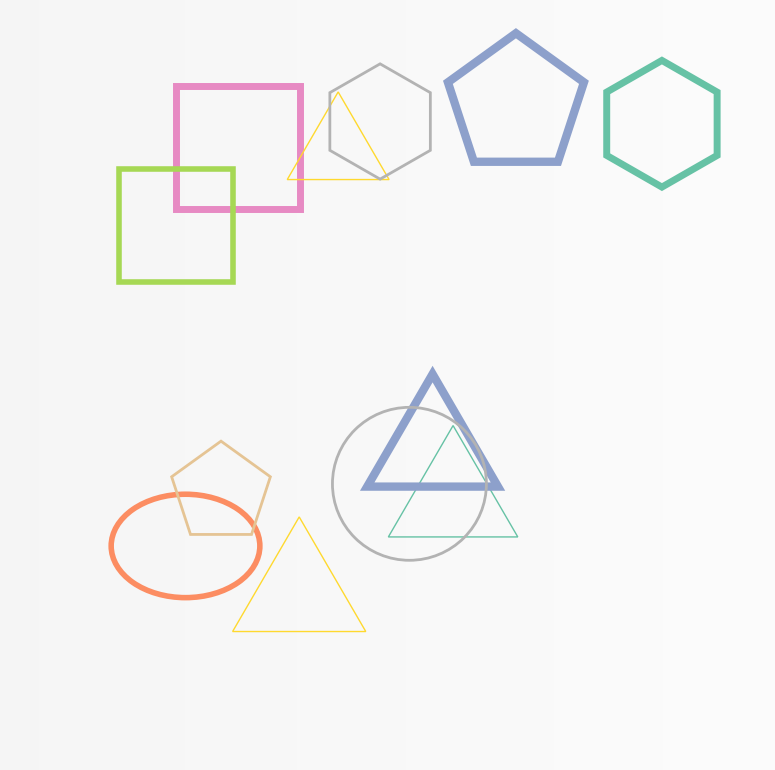[{"shape": "hexagon", "thickness": 2.5, "radius": 0.41, "center": [0.854, 0.839]}, {"shape": "triangle", "thickness": 0.5, "radius": 0.48, "center": [0.585, 0.351]}, {"shape": "oval", "thickness": 2, "radius": 0.48, "center": [0.239, 0.291]}, {"shape": "triangle", "thickness": 3, "radius": 0.49, "center": [0.558, 0.417]}, {"shape": "pentagon", "thickness": 3, "radius": 0.46, "center": [0.666, 0.865]}, {"shape": "square", "thickness": 2.5, "radius": 0.4, "center": [0.307, 0.808]}, {"shape": "square", "thickness": 2, "radius": 0.37, "center": [0.227, 0.707]}, {"shape": "triangle", "thickness": 0.5, "radius": 0.5, "center": [0.386, 0.229]}, {"shape": "triangle", "thickness": 0.5, "radius": 0.38, "center": [0.436, 0.805]}, {"shape": "pentagon", "thickness": 1, "radius": 0.33, "center": [0.285, 0.36]}, {"shape": "hexagon", "thickness": 1, "radius": 0.37, "center": [0.49, 0.842]}, {"shape": "circle", "thickness": 1, "radius": 0.5, "center": [0.528, 0.372]}]